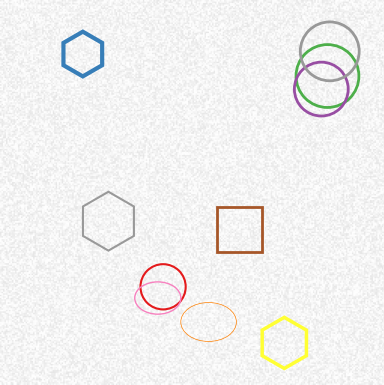[{"shape": "circle", "thickness": 1.5, "radius": 0.29, "center": [0.424, 0.255]}, {"shape": "hexagon", "thickness": 3, "radius": 0.29, "center": [0.215, 0.86]}, {"shape": "circle", "thickness": 2, "radius": 0.41, "center": [0.851, 0.803]}, {"shape": "circle", "thickness": 2, "radius": 0.35, "center": [0.835, 0.769]}, {"shape": "oval", "thickness": 0.5, "radius": 0.36, "center": [0.542, 0.164]}, {"shape": "hexagon", "thickness": 2.5, "radius": 0.33, "center": [0.738, 0.109]}, {"shape": "square", "thickness": 2, "radius": 0.29, "center": [0.621, 0.405]}, {"shape": "oval", "thickness": 1, "radius": 0.3, "center": [0.41, 0.226]}, {"shape": "circle", "thickness": 2, "radius": 0.38, "center": [0.856, 0.867]}, {"shape": "hexagon", "thickness": 1.5, "radius": 0.38, "center": [0.282, 0.425]}]